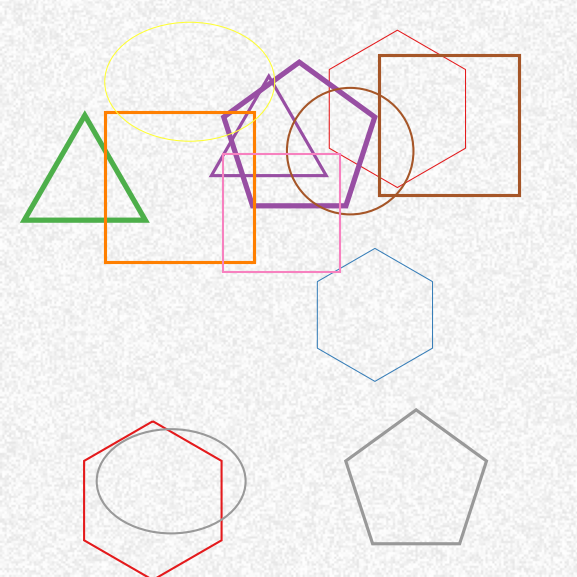[{"shape": "hexagon", "thickness": 0.5, "radius": 0.68, "center": [0.688, 0.811]}, {"shape": "hexagon", "thickness": 1, "radius": 0.69, "center": [0.265, 0.132]}, {"shape": "hexagon", "thickness": 0.5, "radius": 0.58, "center": [0.649, 0.454]}, {"shape": "triangle", "thickness": 2.5, "radius": 0.61, "center": [0.147, 0.678]}, {"shape": "pentagon", "thickness": 2.5, "radius": 0.69, "center": [0.518, 0.754]}, {"shape": "triangle", "thickness": 1.5, "radius": 0.57, "center": [0.465, 0.752]}, {"shape": "square", "thickness": 1.5, "radius": 0.65, "center": [0.311, 0.676]}, {"shape": "oval", "thickness": 0.5, "radius": 0.74, "center": [0.328, 0.858]}, {"shape": "circle", "thickness": 1, "radius": 0.55, "center": [0.606, 0.737]}, {"shape": "square", "thickness": 1.5, "radius": 0.61, "center": [0.777, 0.782]}, {"shape": "square", "thickness": 1, "radius": 0.51, "center": [0.488, 0.63]}, {"shape": "pentagon", "thickness": 1.5, "radius": 0.64, "center": [0.721, 0.161]}, {"shape": "oval", "thickness": 1, "radius": 0.64, "center": [0.296, 0.166]}]